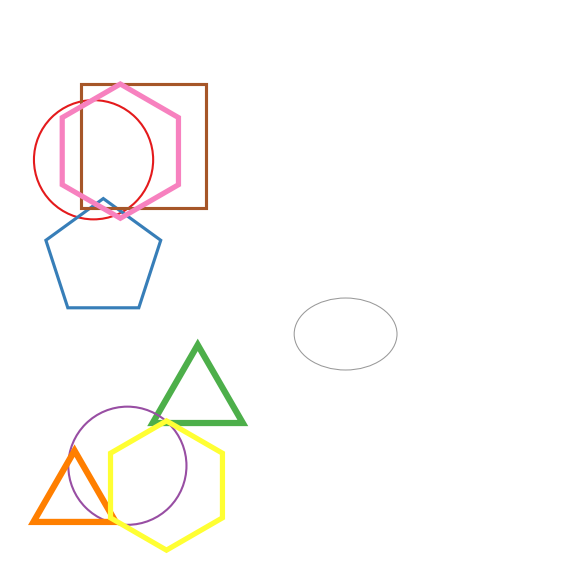[{"shape": "circle", "thickness": 1, "radius": 0.52, "center": [0.162, 0.722]}, {"shape": "pentagon", "thickness": 1.5, "radius": 0.52, "center": [0.179, 0.551]}, {"shape": "triangle", "thickness": 3, "radius": 0.45, "center": [0.342, 0.312]}, {"shape": "circle", "thickness": 1, "radius": 0.51, "center": [0.221, 0.193]}, {"shape": "triangle", "thickness": 3, "radius": 0.41, "center": [0.129, 0.136]}, {"shape": "hexagon", "thickness": 2.5, "radius": 0.56, "center": [0.288, 0.158]}, {"shape": "square", "thickness": 1.5, "radius": 0.54, "center": [0.248, 0.746]}, {"shape": "hexagon", "thickness": 2.5, "radius": 0.58, "center": [0.208, 0.737]}, {"shape": "oval", "thickness": 0.5, "radius": 0.45, "center": [0.598, 0.421]}]